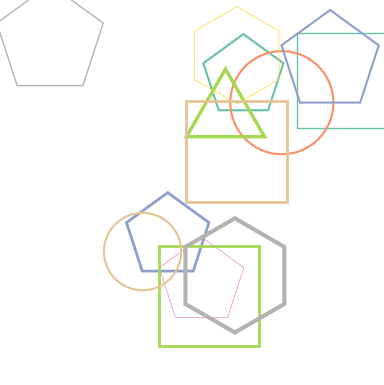[{"shape": "pentagon", "thickness": 1.5, "radius": 0.55, "center": [0.632, 0.802]}, {"shape": "square", "thickness": 1, "radius": 0.62, "center": [0.895, 0.791]}, {"shape": "circle", "thickness": 1.5, "radius": 0.67, "center": [0.732, 0.733]}, {"shape": "pentagon", "thickness": 1.5, "radius": 0.66, "center": [0.857, 0.841]}, {"shape": "pentagon", "thickness": 2, "radius": 0.56, "center": [0.436, 0.387]}, {"shape": "pentagon", "thickness": 0.5, "radius": 0.58, "center": [0.523, 0.269]}, {"shape": "square", "thickness": 2, "radius": 0.65, "center": [0.543, 0.232]}, {"shape": "triangle", "thickness": 2.5, "radius": 0.59, "center": [0.586, 0.704]}, {"shape": "hexagon", "thickness": 0.5, "radius": 0.63, "center": [0.615, 0.856]}, {"shape": "square", "thickness": 2, "radius": 0.65, "center": [0.613, 0.607]}, {"shape": "circle", "thickness": 1.5, "radius": 0.5, "center": [0.37, 0.347]}, {"shape": "hexagon", "thickness": 3, "radius": 0.74, "center": [0.61, 0.285]}, {"shape": "pentagon", "thickness": 1, "radius": 0.73, "center": [0.13, 0.895]}]